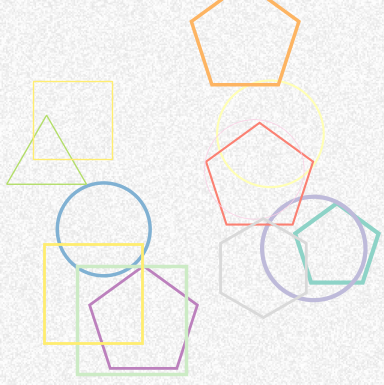[{"shape": "pentagon", "thickness": 3, "radius": 0.57, "center": [0.875, 0.358]}, {"shape": "circle", "thickness": 1.5, "radius": 0.69, "center": [0.702, 0.652]}, {"shape": "circle", "thickness": 3, "radius": 0.67, "center": [0.815, 0.355]}, {"shape": "pentagon", "thickness": 1.5, "radius": 0.73, "center": [0.674, 0.535]}, {"shape": "circle", "thickness": 2.5, "radius": 0.6, "center": [0.269, 0.404]}, {"shape": "pentagon", "thickness": 2.5, "radius": 0.73, "center": [0.637, 0.899]}, {"shape": "triangle", "thickness": 1, "radius": 0.6, "center": [0.121, 0.581]}, {"shape": "circle", "thickness": 0.5, "radius": 0.65, "center": [0.661, 0.56]}, {"shape": "hexagon", "thickness": 2, "radius": 0.64, "center": [0.684, 0.304]}, {"shape": "pentagon", "thickness": 2, "radius": 0.74, "center": [0.373, 0.162]}, {"shape": "square", "thickness": 2.5, "radius": 0.7, "center": [0.341, 0.169]}, {"shape": "square", "thickness": 1, "radius": 0.51, "center": [0.189, 0.688]}, {"shape": "square", "thickness": 2, "radius": 0.64, "center": [0.241, 0.238]}]